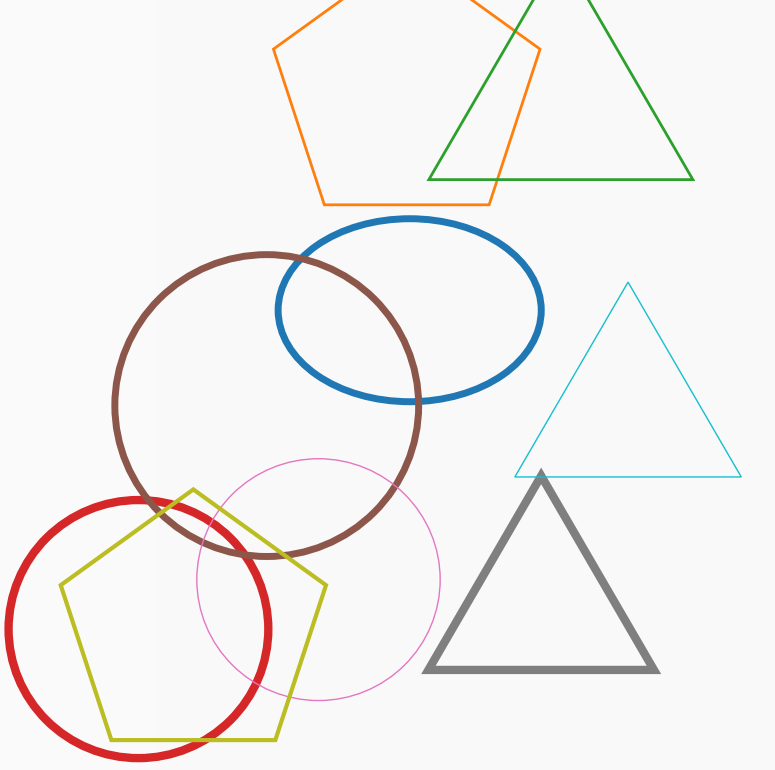[{"shape": "oval", "thickness": 2.5, "radius": 0.85, "center": [0.529, 0.597]}, {"shape": "pentagon", "thickness": 1, "radius": 0.9, "center": [0.525, 0.88]}, {"shape": "triangle", "thickness": 1, "radius": 0.98, "center": [0.724, 0.865]}, {"shape": "circle", "thickness": 3, "radius": 0.84, "center": [0.179, 0.183]}, {"shape": "circle", "thickness": 2.5, "radius": 0.98, "center": [0.344, 0.473]}, {"shape": "circle", "thickness": 0.5, "radius": 0.79, "center": [0.411, 0.247]}, {"shape": "triangle", "thickness": 3, "radius": 0.84, "center": [0.698, 0.214]}, {"shape": "pentagon", "thickness": 1.5, "radius": 0.9, "center": [0.249, 0.184]}, {"shape": "triangle", "thickness": 0.5, "radius": 0.84, "center": [0.81, 0.465]}]